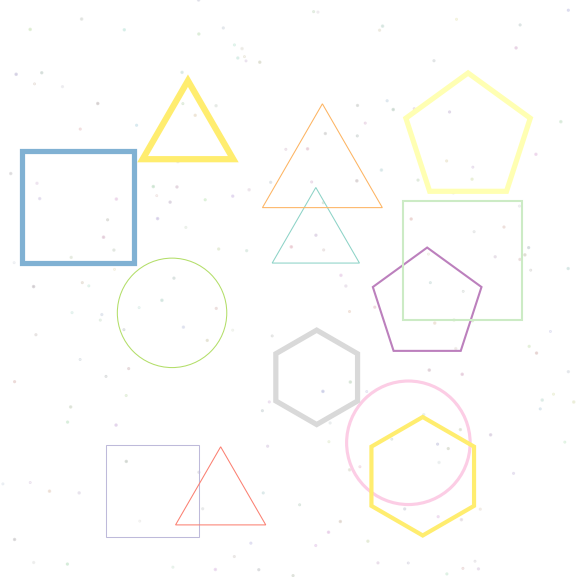[{"shape": "triangle", "thickness": 0.5, "radius": 0.44, "center": [0.547, 0.587]}, {"shape": "pentagon", "thickness": 2.5, "radius": 0.57, "center": [0.811, 0.759]}, {"shape": "square", "thickness": 0.5, "radius": 0.4, "center": [0.264, 0.149]}, {"shape": "triangle", "thickness": 0.5, "radius": 0.45, "center": [0.382, 0.135]}, {"shape": "square", "thickness": 2.5, "radius": 0.48, "center": [0.134, 0.64]}, {"shape": "triangle", "thickness": 0.5, "radius": 0.6, "center": [0.558, 0.7]}, {"shape": "circle", "thickness": 0.5, "radius": 0.47, "center": [0.298, 0.457]}, {"shape": "circle", "thickness": 1.5, "radius": 0.53, "center": [0.707, 0.232]}, {"shape": "hexagon", "thickness": 2.5, "radius": 0.41, "center": [0.548, 0.346]}, {"shape": "pentagon", "thickness": 1, "radius": 0.49, "center": [0.74, 0.472]}, {"shape": "square", "thickness": 1, "radius": 0.52, "center": [0.801, 0.547]}, {"shape": "hexagon", "thickness": 2, "radius": 0.51, "center": [0.732, 0.174]}, {"shape": "triangle", "thickness": 3, "radius": 0.45, "center": [0.325, 0.769]}]